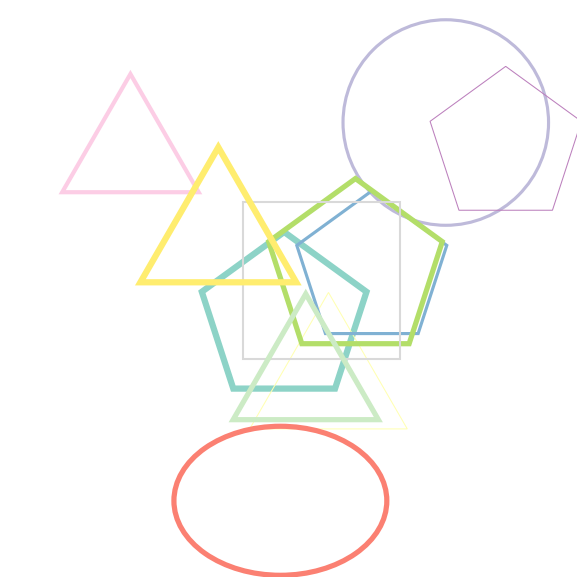[{"shape": "pentagon", "thickness": 3, "radius": 0.75, "center": [0.492, 0.448]}, {"shape": "triangle", "thickness": 0.5, "radius": 0.79, "center": [0.569, 0.335]}, {"shape": "circle", "thickness": 1.5, "radius": 0.89, "center": [0.772, 0.787]}, {"shape": "oval", "thickness": 2.5, "radius": 0.92, "center": [0.485, 0.132]}, {"shape": "pentagon", "thickness": 1.5, "radius": 0.68, "center": [0.644, 0.532]}, {"shape": "pentagon", "thickness": 2.5, "radius": 0.79, "center": [0.616, 0.532]}, {"shape": "triangle", "thickness": 2, "radius": 0.68, "center": [0.226, 0.735]}, {"shape": "square", "thickness": 1, "radius": 0.68, "center": [0.556, 0.513]}, {"shape": "pentagon", "thickness": 0.5, "radius": 0.69, "center": [0.876, 0.746]}, {"shape": "triangle", "thickness": 2.5, "radius": 0.73, "center": [0.529, 0.345]}, {"shape": "triangle", "thickness": 3, "radius": 0.78, "center": [0.378, 0.588]}]